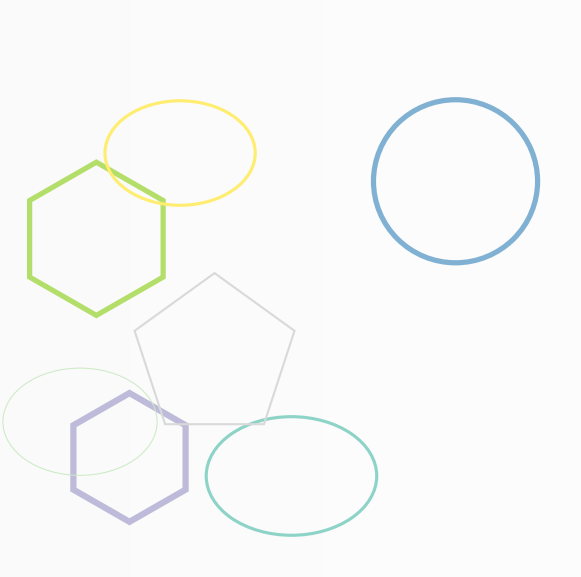[{"shape": "oval", "thickness": 1.5, "radius": 0.73, "center": [0.501, 0.175]}, {"shape": "hexagon", "thickness": 3, "radius": 0.56, "center": [0.223, 0.207]}, {"shape": "circle", "thickness": 2.5, "radius": 0.71, "center": [0.784, 0.685]}, {"shape": "hexagon", "thickness": 2.5, "radius": 0.66, "center": [0.166, 0.586]}, {"shape": "pentagon", "thickness": 1, "radius": 0.72, "center": [0.369, 0.382]}, {"shape": "oval", "thickness": 0.5, "radius": 0.66, "center": [0.138, 0.269]}, {"shape": "oval", "thickness": 1.5, "radius": 0.65, "center": [0.31, 0.734]}]